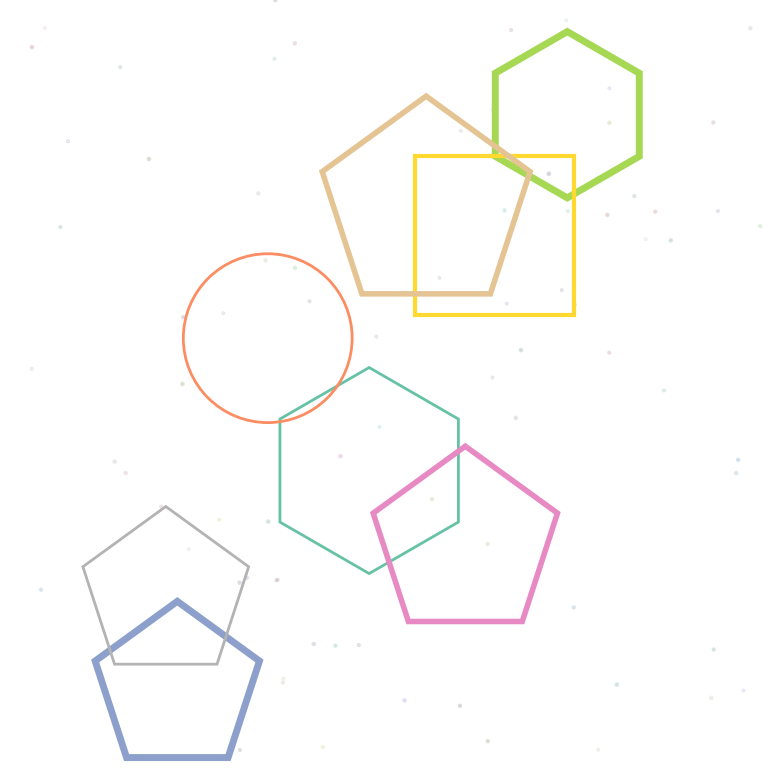[{"shape": "hexagon", "thickness": 1, "radius": 0.67, "center": [0.479, 0.389]}, {"shape": "circle", "thickness": 1, "radius": 0.55, "center": [0.348, 0.561]}, {"shape": "pentagon", "thickness": 2.5, "radius": 0.56, "center": [0.23, 0.107]}, {"shape": "pentagon", "thickness": 2, "radius": 0.63, "center": [0.604, 0.295]}, {"shape": "hexagon", "thickness": 2.5, "radius": 0.54, "center": [0.737, 0.851]}, {"shape": "square", "thickness": 1.5, "radius": 0.52, "center": [0.643, 0.694]}, {"shape": "pentagon", "thickness": 2, "radius": 0.71, "center": [0.553, 0.733]}, {"shape": "pentagon", "thickness": 1, "radius": 0.57, "center": [0.215, 0.229]}]